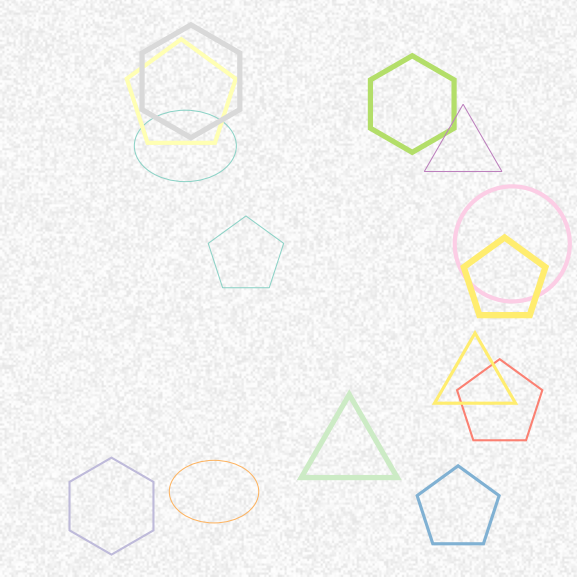[{"shape": "pentagon", "thickness": 0.5, "radius": 0.34, "center": [0.426, 0.556]}, {"shape": "oval", "thickness": 0.5, "radius": 0.44, "center": [0.321, 0.746]}, {"shape": "pentagon", "thickness": 2, "radius": 0.5, "center": [0.314, 0.832]}, {"shape": "hexagon", "thickness": 1, "radius": 0.42, "center": [0.193, 0.123]}, {"shape": "pentagon", "thickness": 1, "radius": 0.39, "center": [0.865, 0.3]}, {"shape": "pentagon", "thickness": 1.5, "radius": 0.37, "center": [0.793, 0.118]}, {"shape": "oval", "thickness": 0.5, "radius": 0.39, "center": [0.371, 0.148]}, {"shape": "hexagon", "thickness": 2.5, "radius": 0.42, "center": [0.714, 0.819]}, {"shape": "circle", "thickness": 2, "radius": 0.5, "center": [0.887, 0.577]}, {"shape": "hexagon", "thickness": 2.5, "radius": 0.49, "center": [0.331, 0.858]}, {"shape": "triangle", "thickness": 0.5, "radius": 0.39, "center": [0.802, 0.741]}, {"shape": "triangle", "thickness": 2.5, "radius": 0.48, "center": [0.605, 0.22]}, {"shape": "pentagon", "thickness": 3, "radius": 0.37, "center": [0.874, 0.514]}, {"shape": "triangle", "thickness": 1.5, "radius": 0.41, "center": [0.823, 0.341]}]